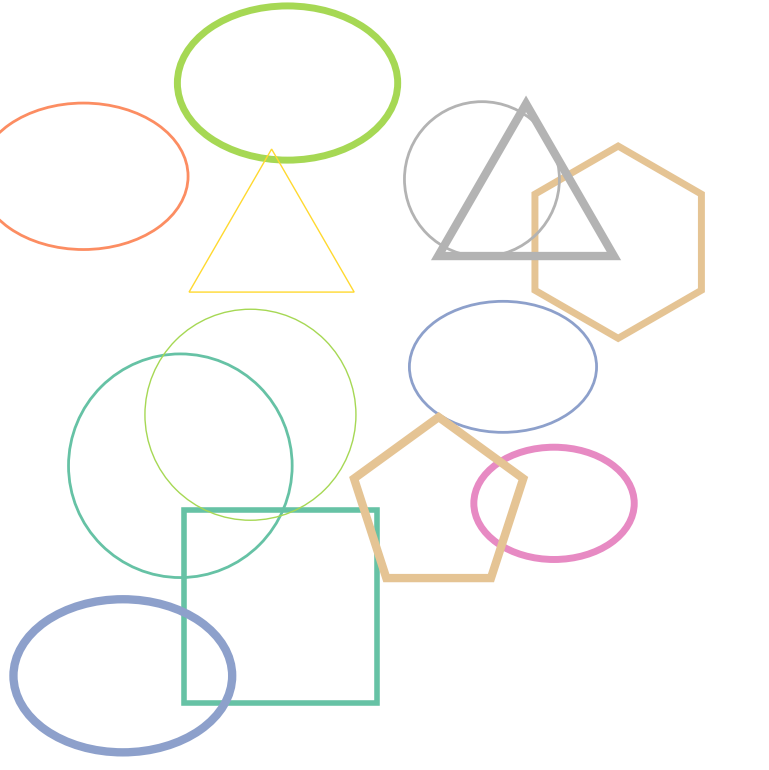[{"shape": "circle", "thickness": 1, "radius": 0.73, "center": [0.234, 0.395]}, {"shape": "square", "thickness": 2, "radius": 0.63, "center": [0.364, 0.212]}, {"shape": "oval", "thickness": 1, "radius": 0.68, "center": [0.108, 0.771]}, {"shape": "oval", "thickness": 1, "radius": 0.61, "center": [0.653, 0.524]}, {"shape": "oval", "thickness": 3, "radius": 0.71, "center": [0.16, 0.122]}, {"shape": "oval", "thickness": 2.5, "radius": 0.52, "center": [0.72, 0.346]}, {"shape": "circle", "thickness": 0.5, "radius": 0.69, "center": [0.325, 0.461]}, {"shape": "oval", "thickness": 2.5, "radius": 0.72, "center": [0.373, 0.892]}, {"shape": "triangle", "thickness": 0.5, "radius": 0.62, "center": [0.353, 0.683]}, {"shape": "hexagon", "thickness": 2.5, "radius": 0.62, "center": [0.803, 0.685]}, {"shape": "pentagon", "thickness": 3, "radius": 0.58, "center": [0.57, 0.343]}, {"shape": "triangle", "thickness": 3, "radius": 0.66, "center": [0.683, 0.733]}, {"shape": "circle", "thickness": 1, "radius": 0.5, "center": [0.626, 0.767]}]